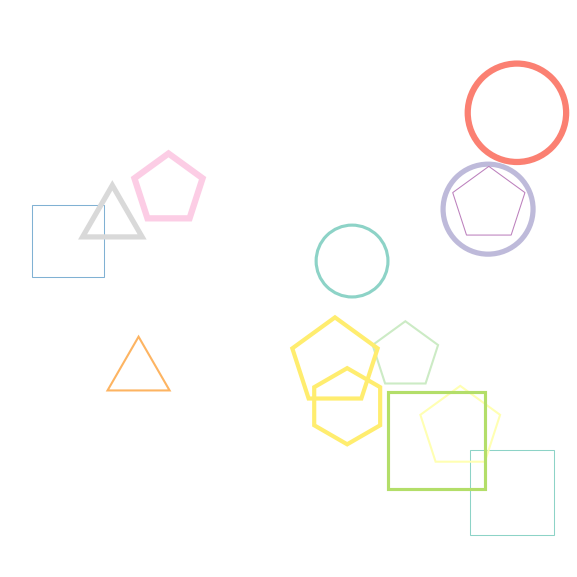[{"shape": "square", "thickness": 0.5, "radius": 0.37, "center": [0.886, 0.146]}, {"shape": "circle", "thickness": 1.5, "radius": 0.31, "center": [0.61, 0.547]}, {"shape": "pentagon", "thickness": 1, "radius": 0.36, "center": [0.797, 0.258]}, {"shape": "circle", "thickness": 2.5, "radius": 0.39, "center": [0.845, 0.637]}, {"shape": "circle", "thickness": 3, "radius": 0.43, "center": [0.895, 0.804]}, {"shape": "square", "thickness": 0.5, "radius": 0.31, "center": [0.118, 0.582]}, {"shape": "triangle", "thickness": 1, "radius": 0.31, "center": [0.24, 0.354]}, {"shape": "square", "thickness": 1.5, "radius": 0.42, "center": [0.756, 0.236]}, {"shape": "pentagon", "thickness": 3, "radius": 0.31, "center": [0.292, 0.671]}, {"shape": "triangle", "thickness": 2.5, "radius": 0.3, "center": [0.195, 0.619]}, {"shape": "pentagon", "thickness": 0.5, "radius": 0.33, "center": [0.846, 0.645]}, {"shape": "pentagon", "thickness": 1, "radius": 0.3, "center": [0.702, 0.383]}, {"shape": "pentagon", "thickness": 2, "radius": 0.39, "center": [0.58, 0.372]}, {"shape": "hexagon", "thickness": 2, "radius": 0.33, "center": [0.601, 0.296]}]